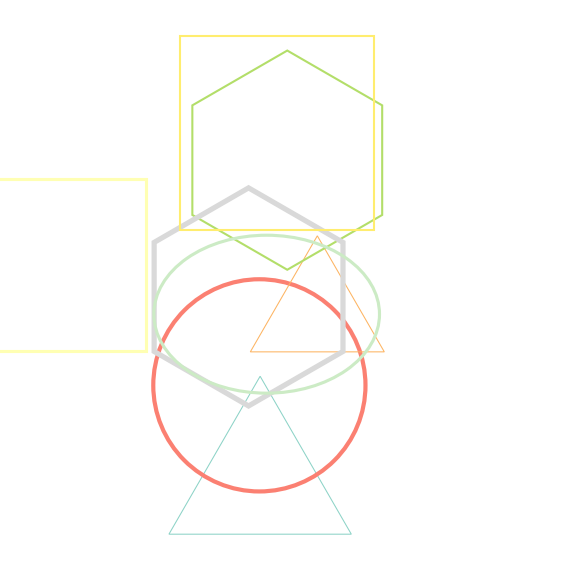[{"shape": "triangle", "thickness": 0.5, "radius": 0.91, "center": [0.45, 0.165]}, {"shape": "square", "thickness": 1.5, "radius": 0.75, "center": [0.104, 0.54]}, {"shape": "circle", "thickness": 2, "radius": 0.92, "center": [0.449, 0.332]}, {"shape": "triangle", "thickness": 0.5, "radius": 0.67, "center": [0.549, 0.457]}, {"shape": "hexagon", "thickness": 1, "radius": 0.95, "center": [0.497, 0.722]}, {"shape": "hexagon", "thickness": 2.5, "radius": 0.94, "center": [0.43, 0.485]}, {"shape": "oval", "thickness": 1.5, "radius": 0.98, "center": [0.462, 0.455]}, {"shape": "square", "thickness": 1, "radius": 0.84, "center": [0.48, 0.769]}]